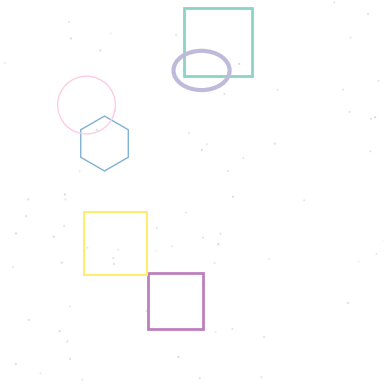[{"shape": "square", "thickness": 2, "radius": 0.44, "center": [0.567, 0.892]}, {"shape": "oval", "thickness": 3, "radius": 0.36, "center": [0.524, 0.817]}, {"shape": "hexagon", "thickness": 1, "radius": 0.36, "center": [0.271, 0.627]}, {"shape": "circle", "thickness": 1, "radius": 0.38, "center": [0.225, 0.727]}, {"shape": "square", "thickness": 2, "radius": 0.36, "center": [0.456, 0.218]}, {"shape": "square", "thickness": 1.5, "radius": 0.41, "center": [0.299, 0.368]}]